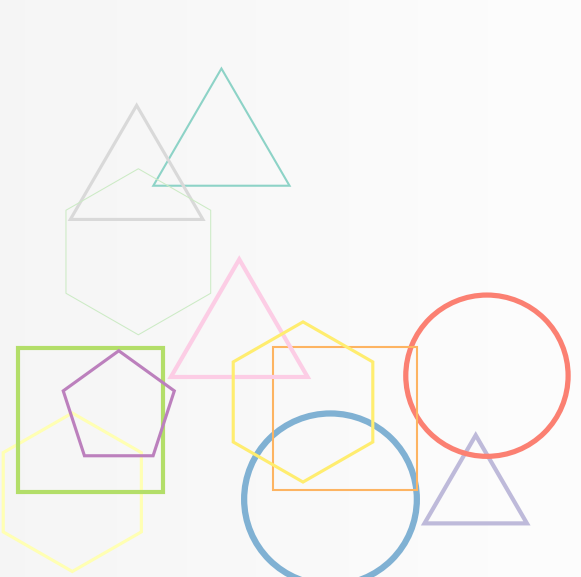[{"shape": "triangle", "thickness": 1, "radius": 0.68, "center": [0.381, 0.745]}, {"shape": "hexagon", "thickness": 1.5, "radius": 0.69, "center": [0.124, 0.147]}, {"shape": "triangle", "thickness": 2, "radius": 0.51, "center": [0.818, 0.144]}, {"shape": "circle", "thickness": 2.5, "radius": 0.7, "center": [0.838, 0.349]}, {"shape": "circle", "thickness": 3, "radius": 0.74, "center": [0.569, 0.135]}, {"shape": "square", "thickness": 1, "radius": 0.62, "center": [0.593, 0.275]}, {"shape": "square", "thickness": 2, "radius": 0.62, "center": [0.156, 0.271]}, {"shape": "triangle", "thickness": 2, "radius": 0.68, "center": [0.412, 0.414]}, {"shape": "triangle", "thickness": 1.5, "radius": 0.66, "center": [0.235, 0.685]}, {"shape": "pentagon", "thickness": 1.5, "radius": 0.5, "center": [0.204, 0.291]}, {"shape": "hexagon", "thickness": 0.5, "radius": 0.72, "center": [0.238, 0.563]}, {"shape": "hexagon", "thickness": 1.5, "radius": 0.69, "center": [0.521, 0.303]}]